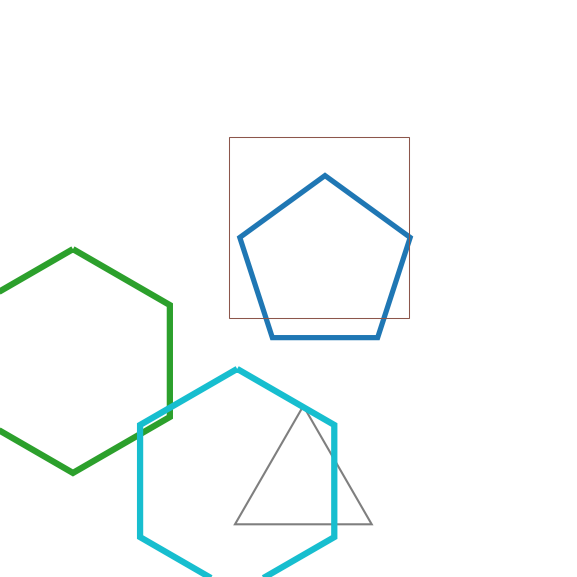[{"shape": "pentagon", "thickness": 2.5, "radius": 0.78, "center": [0.563, 0.54]}, {"shape": "hexagon", "thickness": 3, "radius": 0.97, "center": [0.126, 0.374]}, {"shape": "square", "thickness": 0.5, "radius": 0.78, "center": [0.552, 0.605]}, {"shape": "triangle", "thickness": 1, "radius": 0.68, "center": [0.525, 0.16]}, {"shape": "hexagon", "thickness": 3, "radius": 0.97, "center": [0.411, 0.166]}]